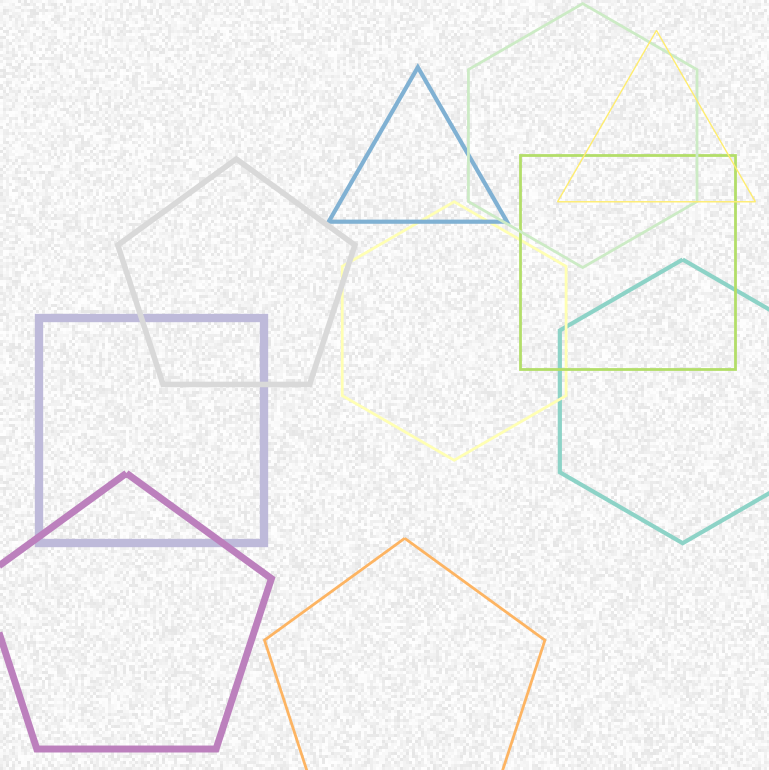[{"shape": "hexagon", "thickness": 1.5, "radius": 0.92, "center": [0.887, 0.479]}, {"shape": "hexagon", "thickness": 1, "radius": 0.84, "center": [0.59, 0.57]}, {"shape": "square", "thickness": 3, "radius": 0.73, "center": [0.197, 0.441]}, {"shape": "triangle", "thickness": 1.5, "radius": 0.67, "center": [0.543, 0.779]}, {"shape": "pentagon", "thickness": 1, "radius": 0.96, "center": [0.526, 0.109]}, {"shape": "square", "thickness": 1, "radius": 0.7, "center": [0.815, 0.66]}, {"shape": "pentagon", "thickness": 2, "radius": 0.81, "center": [0.307, 0.632]}, {"shape": "pentagon", "thickness": 2.5, "radius": 0.99, "center": [0.164, 0.187]}, {"shape": "hexagon", "thickness": 1, "radius": 0.86, "center": [0.757, 0.824]}, {"shape": "triangle", "thickness": 0.5, "radius": 0.74, "center": [0.853, 0.812]}]